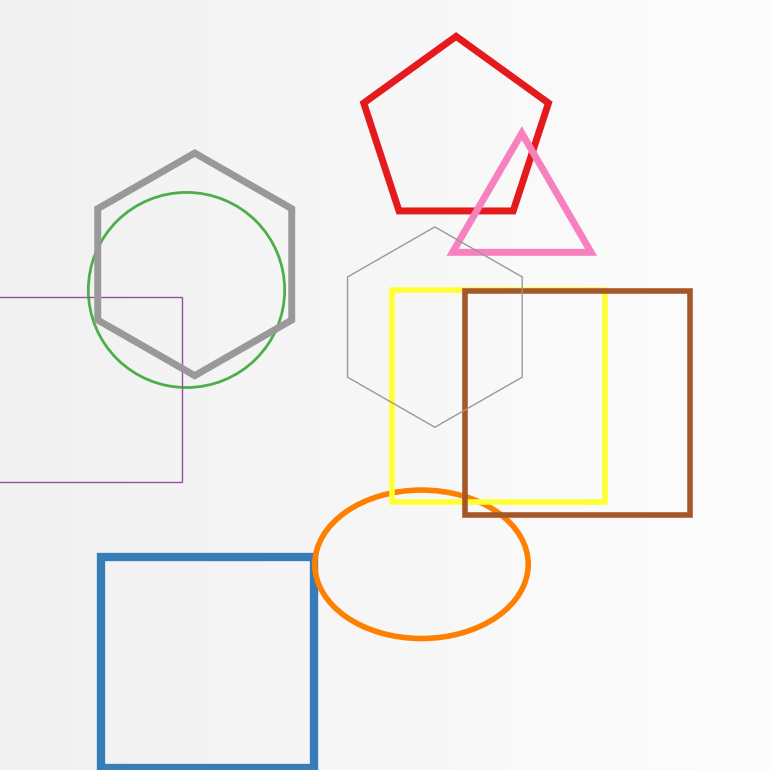[{"shape": "pentagon", "thickness": 2.5, "radius": 0.63, "center": [0.589, 0.827]}, {"shape": "square", "thickness": 3, "radius": 0.69, "center": [0.268, 0.14]}, {"shape": "circle", "thickness": 1, "radius": 0.63, "center": [0.241, 0.623]}, {"shape": "square", "thickness": 0.5, "radius": 0.6, "center": [0.114, 0.494]}, {"shape": "oval", "thickness": 2, "radius": 0.69, "center": [0.544, 0.267]}, {"shape": "square", "thickness": 2, "radius": 0.69, "center": [0.643, 0.486]}, {"shape": "square", "thickness": 2, "radius": 0.73, "center": [0.745, 0.477]}, {"shape": "triangle", "thickness": 2.5, "radius": 0.52, "center": [0.673, 0.724]}, {"shape": "hexagon", "thickness": 2.5, "radius": 0.72, "center": [0.251, 0.657]}, {"shape": "hexagon", "thickness": 0.5, "radius": 0.65, "center": [0.561, 0.575]}]